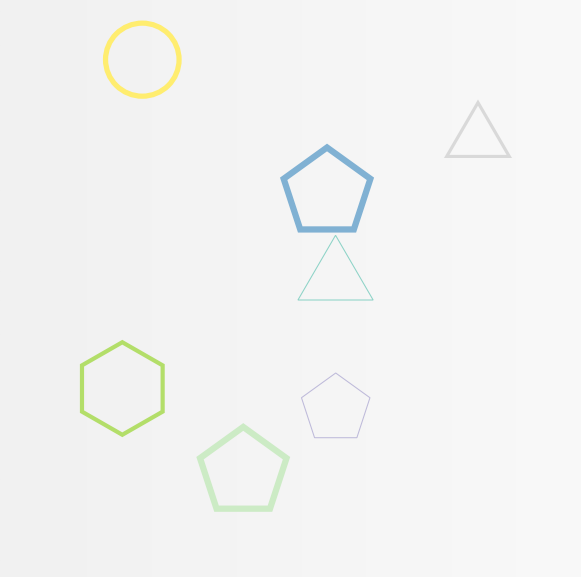[{"shape": "triangle", "thickness": 0.5, "radius": 0.37, "center": [0.577, 0.517]}, {"shape": "pentagon", "thickness": 0.5, "radius": 0.31, "center": [0.578, 0.291]}, {"shape": "pentagon", "thickness": 3, "radius": 0.39, "center": [0.563, 0.665]}, {"shape": "hexagon", "thickness": 2, "radius": 0.4, "center": [0.21, 0.326]}, {"shape": "triangle", "thickness": 1.5, "radius": 0.31, "center": [0.822, 0.759]}, {"shape": "pentagon", "thickness": 3, "radius": 0.39, "center": [0.419, 0.182]}, {"shape": "circle", "thickness": 2.5, "radius": 0.32, "center": [0.245, 0.896]}]